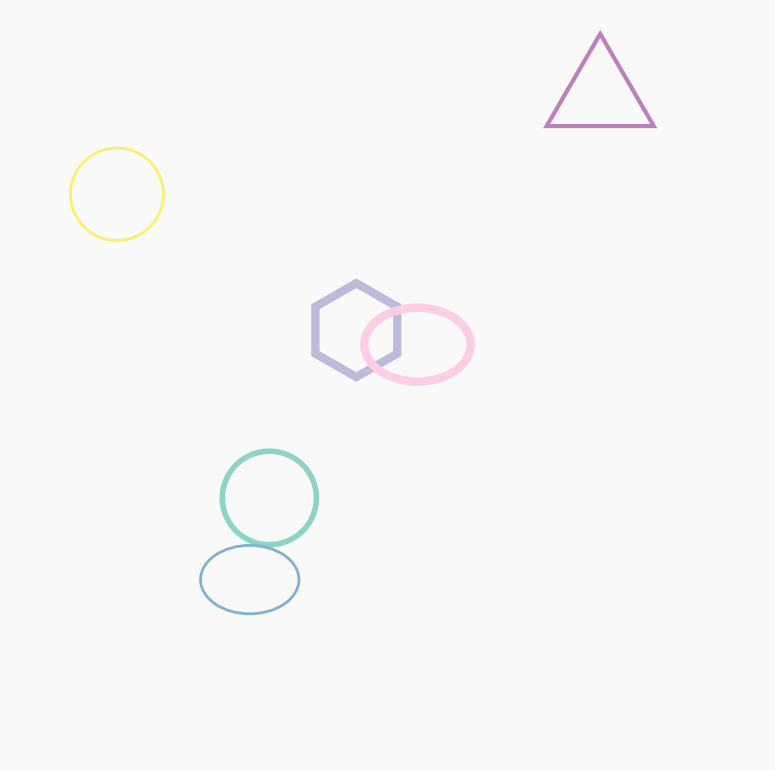[{"shape": "circle", "thickness": 2, "radius": 0.3, "center": [0.348, 0.353]}, {"shape": "hexagon", "thickness": 3, "radius": 0.3, "center": [0.46, 0.571]}, {"shape": "oval", "thickness": 1, "radius": 0.32, "center": [0.322, 0.247]}, {"shape": "oval", "thickness": 3, "radius": 0.34, "center": [0.539, 0.552]}, {"shape": "triangle", "thickness": 1.5, "radius": 0.4, "center": [0.774, 0.876]}, {"shape": "circle", "thickness": 1, "radius": 0.3, "center": [0.151, 0.748]}]